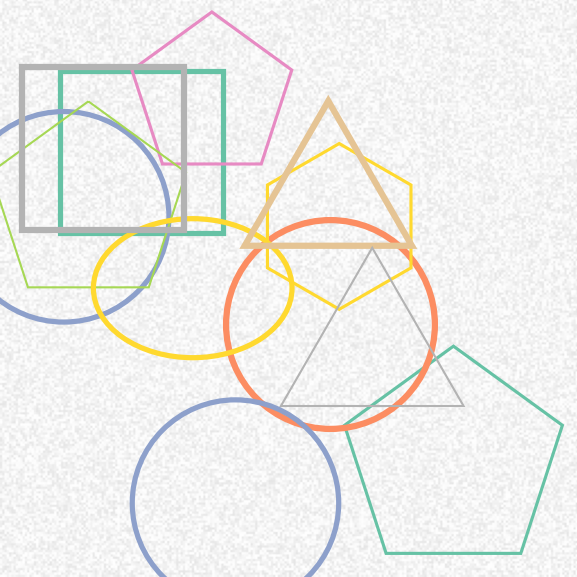[{"shape": "pentagon", "thickness": 1.5, "radius": 0.99, "center": [0.785, 0.201]}, {"shape": "square", "thickness": 2.5, "radius": 0.7, "center": [0.245, 0.736]}, {"shape": "circle", "thickness": 3, "radius": 0.9, "center": [0.572, 0.437]}, {"shape": "circle", "thickness": 2.5, "radius": 0.89, "center": [0.408, 0.128]}, {"shape": "circle", "thickness": 2.5, "radius": 0.91, "center": [0.11, 0.624]}, {"shape": "pentagon", "thickness": 1.5, "radius": 0.73, "center": [0.367, 0.833]}, {"shape": "pentagon", "thickness": 1, "radius": 0.89, "center": [0.153, 0.646]}, {"shape": "hexagon", "thickness": 1.5, "radius": 0.72, "center": [0.587, 0.607]}, {"shape": "oval", "thickness": 2.5, "radius": 0.86, "center": [0.334, 0.5]}, {"shape": "triangle", "thickness": 3, "radius": 0.84, "center": [0.568, 0.657]}, {"shape": "triangle", "thickness": 1, "radius": 0.91, "center": [0.645, 0.387]}, {"shape": "square", "thickness": 3, "radius": 0.7, "center": [0.178, 0.742]}]